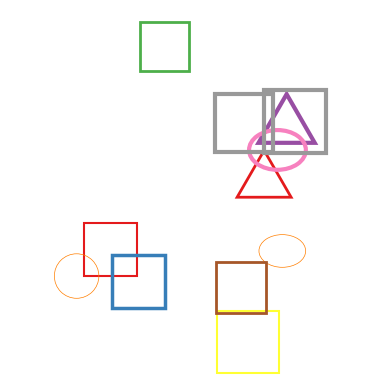[{"shape": "square", "thickness": 1.5, "radius": 0.34, "center": [0.288, 0.351]}, {"shape": "triangle", "thickness": 2, "radius": 0.4, "center": [0.686, 0.528]}, {"shape": "square", "thickness": 2.5, "radius": 0.34, "center": [0.359, 0.27]}, {"shape": "square", "thickness": 2, "radius": 0.32, "center": [0.426, 0.879]}, {"shape": "triangle", "thickness": 3, "radius": 0.42, "center": [0.744, 0.671]}, {"shape": "oval", "thickness": 0.5, "radius": 0.3, "center": [0.733, 0.348]}, {"shape": "circle", "thickness": 0.5, "radius": 0.29, "center": [0.199, 0.283]}, {"shape": "square", "thickness": 1.5, "radius": 0.4, "center": [0.645, 0.113]}, {"shape": "square", "thickness": 2, "radius": 0.33, "center": [0.626, 0.254]}, {"shape": "oval", "thickness": 3, "radius": 0.37, "center": [0.721, 0.611]}, {"shape": "square", "thickness": 3, "radius": 0.41, "center": [0.767, 0.684]}, {"shape": "square", "thickness": 3, "radius": 0.37, "center": [0.634, 0.681]}]